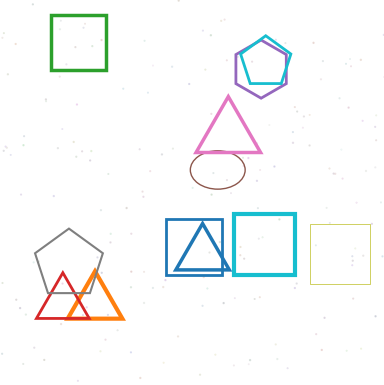[{"shape": "triangle", "thickness": 2.5, "radius": 0.4, "center": [0.526, 0.339]}, {"shape": "square", "thickness": 2, "radius": 0.36, "center": [0.504, 0.359]}, {"shape": "triangle", "thickness": 3, "radius": 0.41, "center": [0.247, 0.213]}, {"shape": "square", "thickness": 2.5, "radius": 0.36, "center": [0.205, 0.889]}, {"shape": "triangle", "thickness": 2, "radius": 0.4, "center": [0.163, 0.212]}, {"shape": "hexagon", "thickness": 2, "radius": 0.38, "center": [0.678, 0.82]}, {"shape": "oval", "thickness": 1, "radius": 0.36, "center": [0.566, 0.559]}, {"shape": "triangle", "thickness": 2.5, "radius": 0.48, "center": [0.593, 0.652]}, {"shape": "pentagon", "thickness": 1.5, "radius": 0.46, "center": [0.179, 0.314]}, {"shape": "square", "thickness": 0.5, "radius": 0.39, "center": [0.883, 0.341]}, {"shape": "square", "thickness": 3, "radius": 0.4, "center": [0.687, 0.364]}, {"shape": "pentagon", "thickness": 2, "radius": 0.34, "center": [0.69, 0.838]}]